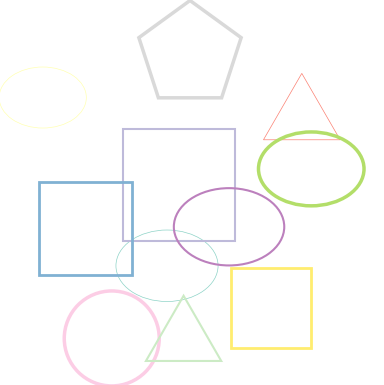[{"shape": "oval", "thickness": 0.5, "radius": 0.66, "center": [0.434, 0.31]}, {"shape": "oval", "thickness": 0.5, "radius": 0.57, "center": [0.111, 0.747]}, {"shape": "square", "thickness": 1.5, "radius": 0.72, "center": [0.464, 0.52]}, {"shape": "triangle", "thickness": 0.5, "radius": 0.57, "center": [0.784, 0.694]}, {"shape": "square", "thickness": 2, "radius": 0.6, "center": [0.223, 0.406]}, {"shape": "oval", "thickness": 2.5, "radius": 0.69, "center": [0.808, 0.561]}, {"shape": "circle", "thickness": 2.5, "radius": 0.62, "center": [0.29, 0.121]}, {"shape": "pentagon", "thickness": 2.5, "radius": 0.7, "center": [0.494, 0.859]}, {"shape": "oval", "thickness": 1.5, "radius": 0.72, "center": [0.595, 0.411]}, {"shape": "triangle", "thickness": 1.5, "radius": 0.56, "center": [0.477, 0.119]}, {"shape": "square", "thickness": 2, "radius": 0.52, "center": [0.705, 0.2]}]